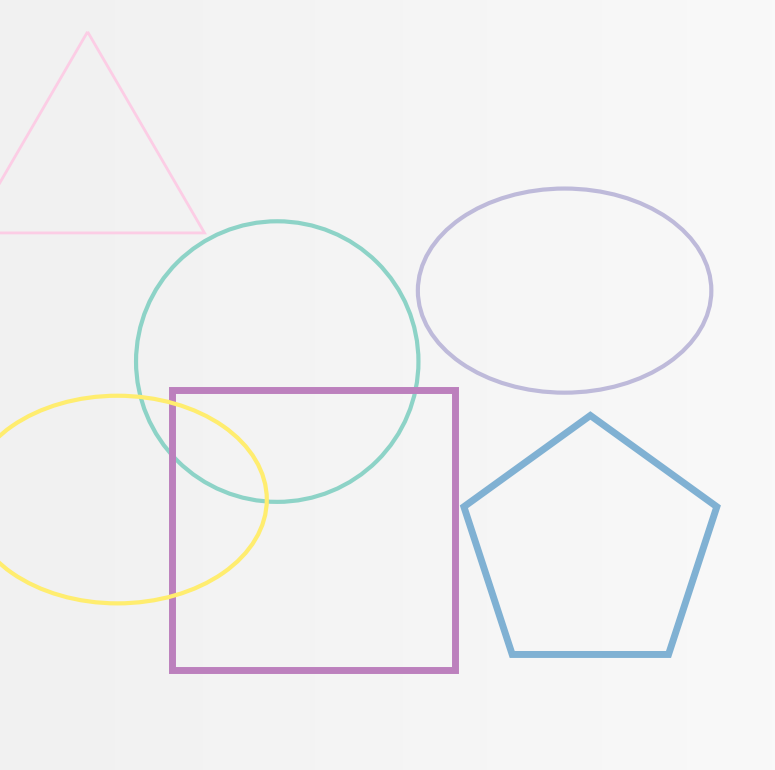[{"shape": "circle", "thickness": 1.5, "radius": 0.91, "center": [0.358, 0.53]}, {"shape": "oval", "thickness": 1.5, "radius": 0.95, "center": [0.729, 0.623]}, {"shape": "pentagon", "thickness": 2.5, "radius": 0.86, "center": [0.762, 0.289]}, {"shape": "triangle", "thickness": 1, "radius": 0.87, "center": [0.113, 0.785]}, {"shape": "square", "thickness": 2.5, "radius": 0.91, "center": [0.404, 0.312]}, {"shape": "oval", "thickness": 1.5, "radius": 0.96, "center": [0.152, 0.351]}]